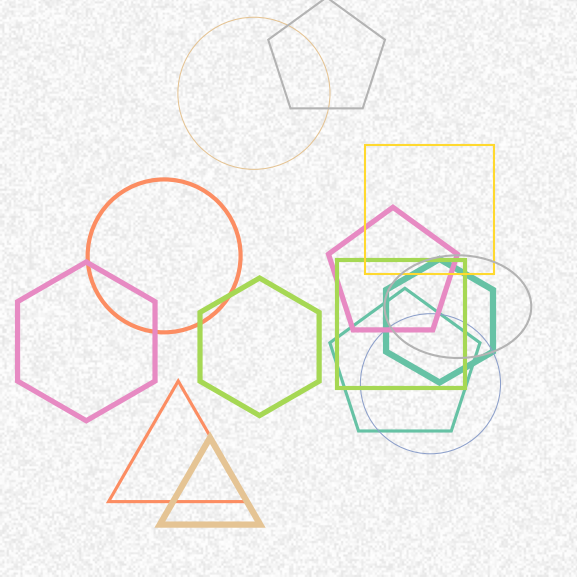[{"shape": "pentagon", "thickness": 1.5, "radius": 0.68, "center": [0.701, 0.363]}, {"shape": "hexagon", "thickness": 3, "radius": 0.53, "center": [0.761, 0.444]}, {"shape": "circle", "thickness": 2, "radius": 0.66, "center": [0.284, 0.556]}, {"shape": "triangle", "thickness": 1.5, "radius": 0.7, "center": [0.309, 0.2]}, {"shape": "circle", "thickness": 0.5, "radius": 0.61, "center": [0.745, 0.335]}, {"shape": "pentagon", "thickness": 2.5, "radius": 0.59, "center": [0.68, 0.523]}, {"shape": "hexagon", "thickness": 2.5, "radius": 0.69, "center": [0.149, 0.408]}, {"shape": "hexagon", "thickness": 2.5, "radius": 0.6, "center": [0.449, 0.399]}, {"shape": "square", "thickness": 2, "radius": 0.56, "center": [0.694, 0.438]}, {"shape": "square", "thickness": 1, "radius": 0.56, "center": [0.744, 0.636]}, {"shape": "triangle", "thickness": 3, "radius": 0.5, "center": [0.364, 0.141]}, {"shape": "circle", "thickness": 0.5, "radius": 0.66, "center": [0.44, 0.838]}, {"shape": "pentagon", "thickness": 1, "radius": 0.53, "center": [0.566, 0.897]}, {"shape": "oval", "thickness": 1, "radius": 0.64, "center": [0.793, 0.468]}]